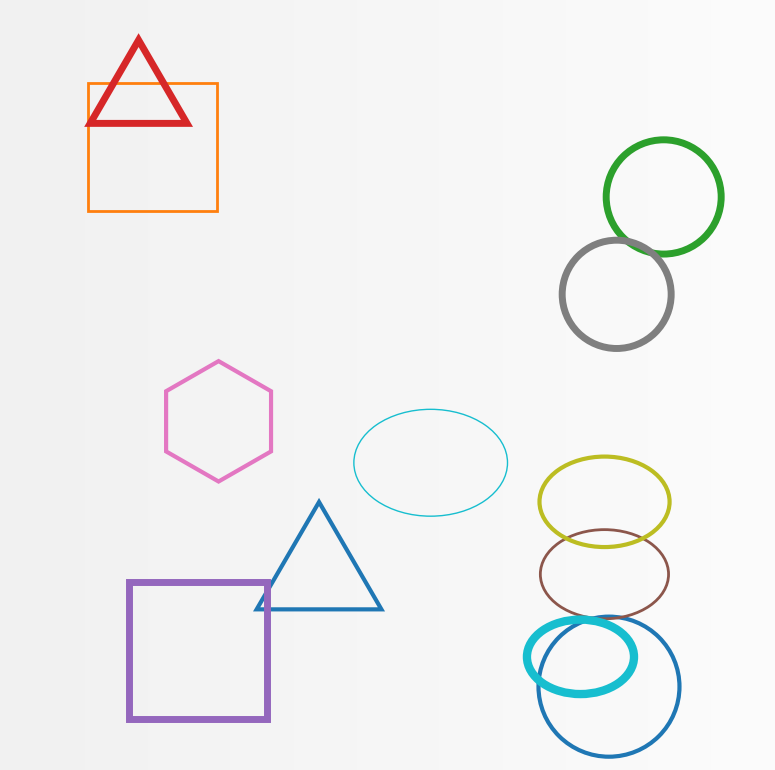[{"shape": "triangle", "thickness": 1.5, "radius": 0.46, "center": [0.412, 0.255]}, {"shape": "circle", "thickness": 1.5, "radius": 0.45, "center": [0.786, 0.108]}, {"shape": "square", "thickness": 1, "radius": 0.42, "center": [0.197, 0.809]}, {"shape": "circle", "thickness": 2.5, "radius": 0.37, "center": [0.856, 0.744]}, {"shape": "triangle", "thickness": 2.5, "radius": 0.36, "center": [0.179, 0.876]}, {"shape": "square", "thickness": 2.5, "radius": 0.45, "center": [0.255, 0.155]}, {"shape": "oval", "thickness": 1, "radius": 0.41, "center": [0.78, 0.254]}, {"shape": "hexagon", "thickness": 1.5, "radius": 0.39, "center": [0.282, 0.453]}, {"shape": "circle", "thickness": 2.5, "radius": 0.35, "center": [0.796, 0.618]}, {"shape": "oval", "thickness": 1.5, "radius": 0.42, "center": [0.78, 0.348]}, {"shape": "oval", "thickness": 0.5, "radius": 0.5, "center": [0.556, 0.399]}, {"shape": "oval", "thickness": 3, "radius": 0.35, "center": [0.749, 0.147]}]